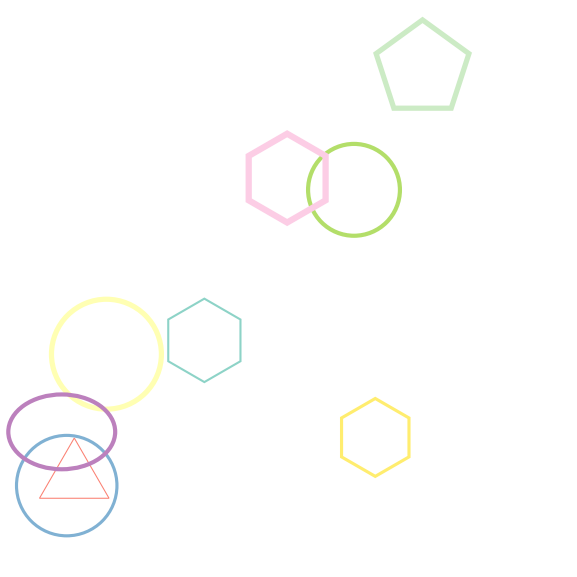[{"shape": "hexagon", "thickness": 1, "radius": 0.36, "center": [0.354, 0.41]}, {"shape": "circle", "thickness": 2.5, "radius": 0.48, "center": [0.184, 0.386]}, {"shape": "triangle", "thickness": 0.5, "radius": 0.35, "center": [0.129, 0.171]}, {"shape": "circle", "thickness": 1.5, "radius": 0.43, "center": [0.116, 0.158]}, {"shape": "circle", "thickness": 2, "radius": 0.4, "center": [0.613, 0.67]}, {"shape": "hexagon", "thickness": 3, "radius": 0.38, "center": [0.497, 0.691]}, {"shape": "oval", "thickness": 2, "radius": 0.46, "center": [0.107, 0.251]}, {"shape": "pentagon", "thickness": 2.5, "radius": 0.42, "center": [0.732, 0.88]}, {"shape": "hexagon", "thickness": 1.5, "radius": 0.34, "center": [0.65, 0.242]}]